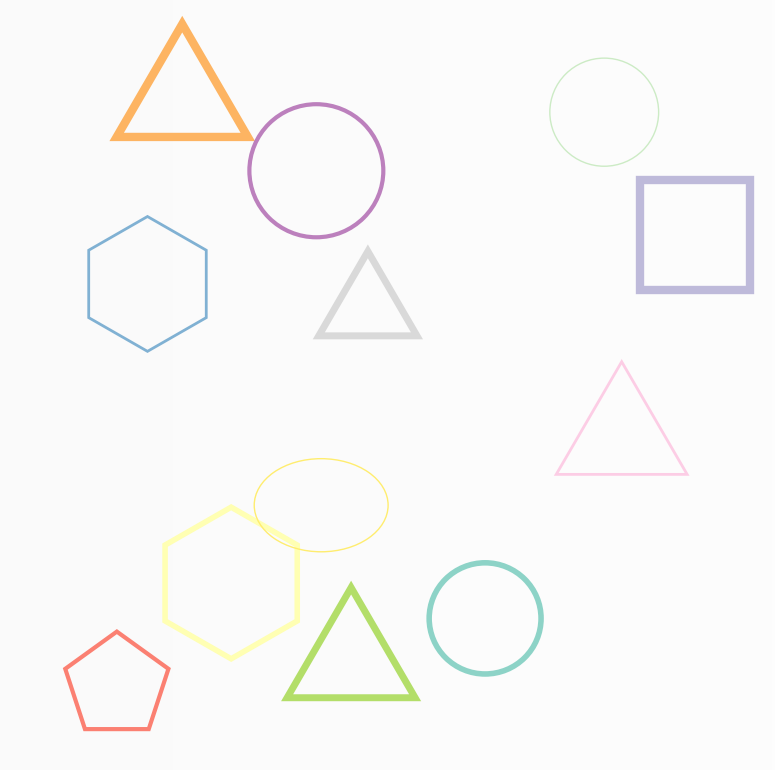[{"shape": "circle", "thickness": 2, "radius": 0.36, "center": [0.626, 0.197]}, {"shape": "hexagon", "thickness": 2, "radius": 0.49, "center": [0.298, 0.243]}, {"shape": "square", "thickness": 3, "radius": 0.36, "center": [0.897, 0.695]}, {"shape": "pentagon", "thickness": 1.5, "radius": 0.35, "center": [0.151, 0.11]}, {"shape": "hexagon", "thickness": 1, "radius": 0.44, "center": [0.19, 0.631]}, {"shape": "triangle", "thickness": 3, "radius": 0.49, "center": [0.235, 0.871]}, {"shape": "triangle", "thickness": 2.5, "radius": 0.48, "center": [0.453, 0.142]}, {"shape": "triangle", "thickness": 1, "radius": 0.49, "center": [0.802, 0.433]}, {"shape": "triangle", "thickness": 2.5, "radius": 0.37, "center": [0.475, 0.6]}, {"shape": "circle", "thickness": 1.5, "radius": 0.43, "center": [0.408, 0.778]}, {"shape": "circle", "thickness": 0.5, "radius": 0.35, "center": [0.78, 0.854]}, {"shape": "oval", "thickness": 0.5, "radius": 0.43, "center": [0.414, 0.344]}]